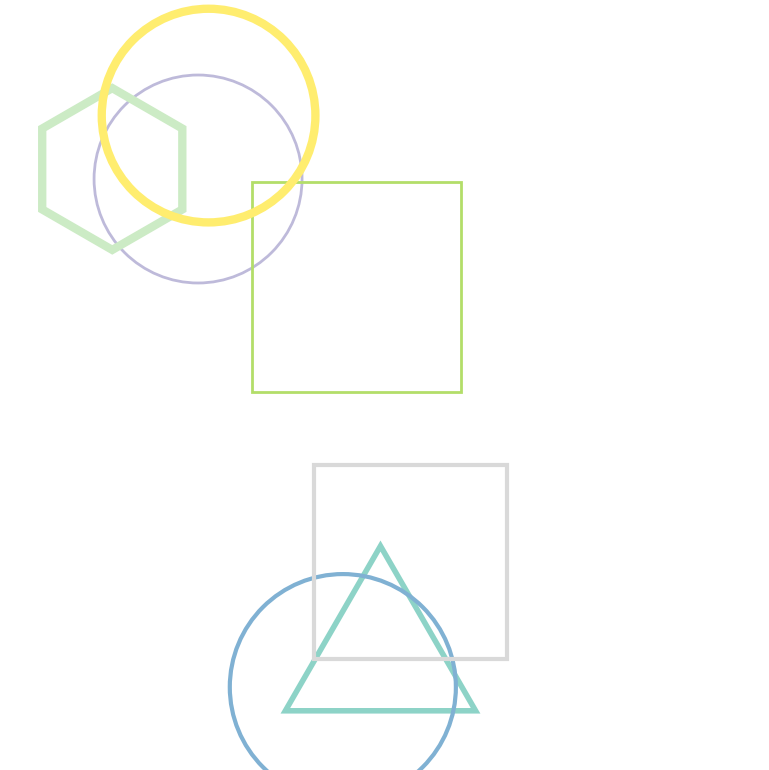[{"shape": "triangle", "thickness": 2, "radius": 0.71, "center": [0.494, 0.148]}, {"shape": "circle", "thickness": 1, "radius": 0.68, "center": [0.257, 0.768]}, {"shape": "circle", "thickness": 1.5, "radius": 0.73, "center": [0.445, 0.108]}, {"shape": "square", "thickness": 1, "radius": 0.68, "center": [0.463, 0.627]}, {"shape": "square", "thickness": 1.5, "radius": 0.63, "center": [0.533, 0.27]}, {"shape": "hexagon", "thickness": 3, "radius": 0.53, "center": [0.146, 0.781]}, {"shape": "circle", "thickness": 3, "radius": 0.69, "center": [0.271, 0.85]}]